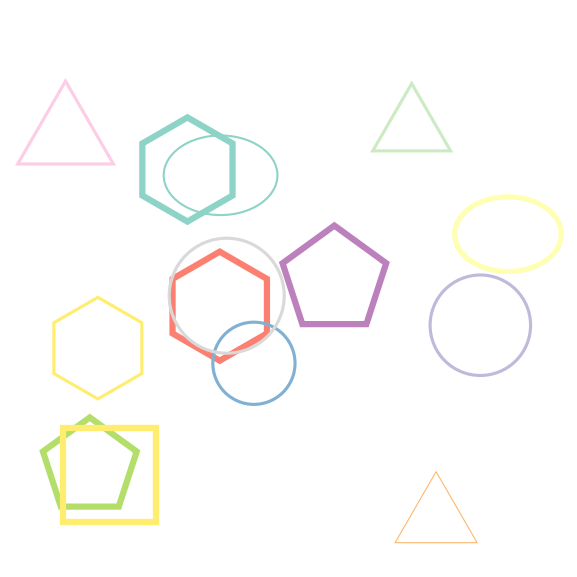[{"shape": "oval", "thickness": 1, "radius": 0.49, "center": [0.382, 0.696]}, {"shape": "hexagon", "thickness": 3, "radius": 0.45, "center": [0.325, 0.706]}, {"shape": "oval", "thickness": 2.5, "radius": 0.46, "center": [0.88, 0.594]}, {"shape": "circle", "thickness": 1.5, "radius": 0.43, "center": [0.832, 0.436]}, {"shape": "hexagon", "thickness": 3, "radius": 0.47, "center": [0.381, 0.469]}, {"shape": "circle", "thickness": 1.5, "radius": 0.36, "center": [0.44, 0.37]}, {"shape": "triangle", "thickness": 0.5, "radius": 0.41, "center": [0.755, 0.1]}, {"shape": "pentagon", "thickness": 3, "radius": 0.43, "center": [0.156, 0.191]}, {"shape": "triangle", "thickness": 1.5, "radius": 0.48, "center": [0.113, 0.763]}, {"shape": "circle", "thickness": 1.5, "radius": 0.5, "center": [0.393, 0.487]}, {"shape": "pentagon", "thickness": 3, "radius": 0.47, "center": [0.579, 0.514]}, {"shape": "triangle", "thickness": 1.5, "radius": 0.39, "center": [0.713, 0.777]}, {"shape": "square", "thickness": 3, "radius": 0.41, "center": [0.19, 0.177]}, {"shape": "hexagon", "thickness": 1.5, "radius": 0.44, "center": [0.169, 0.396]}]